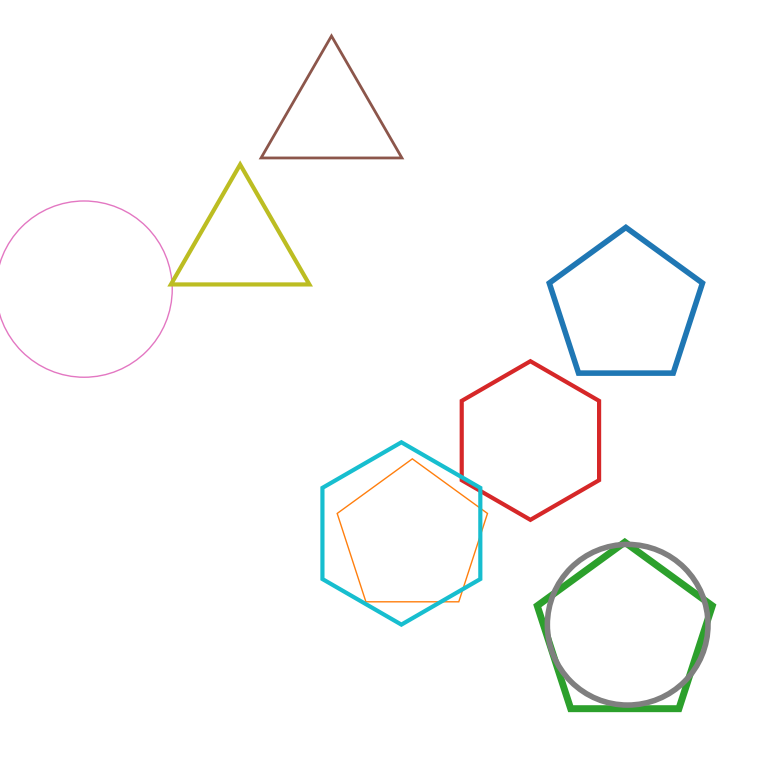[{"shape": "pentagon", "thickness": 2, "radius": 0.52, "center": [0.813, 0.6]}, {"shape": "pentagon", "thickness": 0.5, "radius": 0.51, "center": [0.536, 0.301]}, {"shape": "pentagon", "thickness": 2.5, "radius": 0.6, "center": [0.811, 0.176]}, {"shape": "hexagon", "thickness": 1.5, "radius": 0.52, "center": [0.689, 0.428]}, {"shape": "triangle", "thickness": 1, "radius": 0.53, "center": [0.431, 0.848]}, {"shape": "circle", "thickness": 0.5, "radius": 0.57, "center": [0.109, 0.625]}, {"shape": "circle", "thickness": 2, "radius": 0.52, "center": [0.815, 0.189]}, {"shape": "triangle", "thickness": 1.5, "radius": 0.52, "center": [0.312, 0.682]}, {"shape": "hexagon", "thickness": 1.5, "radius": 0.59, "center": [0.521, 0.307]}]